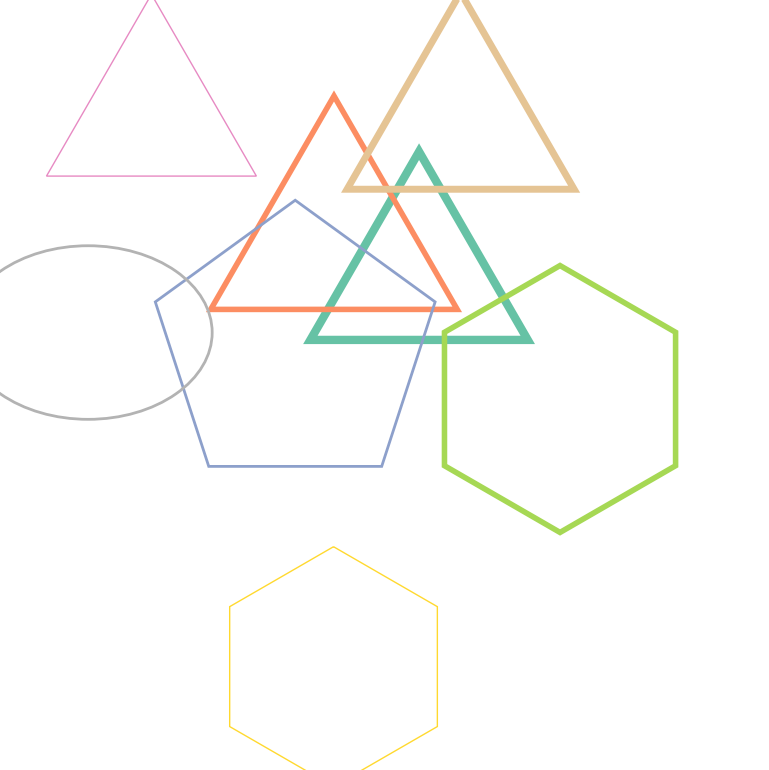[{"shape": "triangle", "thickness": 3, "radius": 0.82, "center": [0.544, 0.64]}, {"shape": "triangle", "thickness": 2, "radius": 0.92, "center": [0.434, 0.691]}, {"shape": "pentagon", "thickness": 1, "radius": 0.96, "center": [0.383, 0.549]}, {"shape": "triangle", "thickness": 0.5, "radius": 0.79, "center": [0.197, 0.85]}, {"shape": "hexagon", "thickness": 2, "radius": 0.87, "center": [0.727, 0.482]}, {"shape": "hexagon", "thickness": 0.5, "radius": 0.78, "center": [0.433, 0.134]}, {"shape": "triangle", "thickness": 2.5, "radius": 0.85, "center": [0.598, 0.839]}, {"shape": "oval", "thickness": 1, "radius": 0.81, "center": [0.115, 0.568]}]